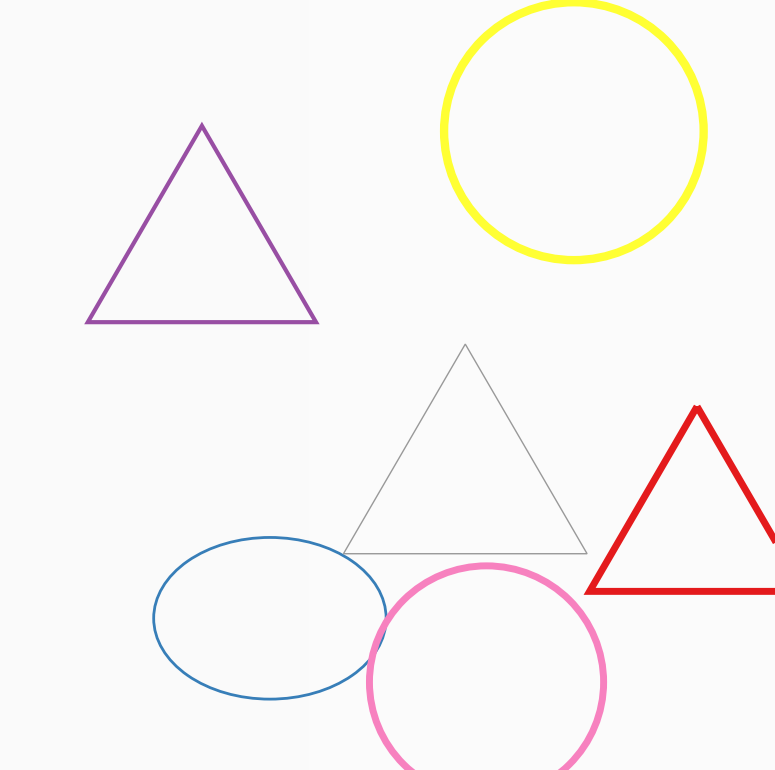[{"shape": "triangle", "thickness": 2.5, "radius": 0.8, "center": [0.899, 0.312]}, {"shape": "oval", "thickness": 1, "radius": 0.75, "center": [0.348, 0.197]}, {"shape": "triangle", "thickness": 1.5, "radius": 0.85, "center": [0.261, 0.667]}, {"shape": "circle", "thickness": 3, "radius": 0.84, "center": [0.74, 0.83]}, {"shape": "circle", "thickness": 2.5, "radius": 0.76, "center": [0.628, 0.114]}, {"shape": "triangle", "thickness": 0.5, "radius": 0.91, "center": [0.6, 0.372]}]